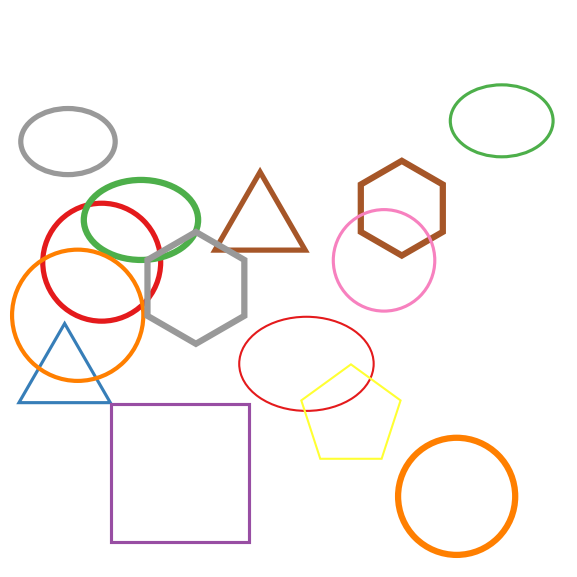[{"shape": "oval", "thickness": 1, "radius": 0.58, "center": [0.531, 0.369]}, {"shape": "circle", "thickness": 2.5, "radius": 0.51, "center": [0.176, 0.545]}, {"shape": "triangle", "thickness": 1.5, "radius": 0.46, "center": [0.112, 0.348]}, {"shape": "oval", "thickness": 3, "radius": 0.49, "center": [0.244, 0.618]}, {"shape": "oval", "thickness": 1.5, "radius": 0.45, "center": [0.869, 0.79]}, {"shape": "square", "thickness": 1.5, "radius": 0.6, "center": [0.311, 0.18]}, {"shape": "circle", "thickness": 2, "radius": 0.57, "center": [0.135, 0.453]}, {"shape": "circle", "thickness": 3, "radius": 0.51, "center": [0.791, 0.14]}, {"shape": "pentagon", "thickness": 1, "radius": 0.45, "center": [0.608, 0.278]}, {"shape": "hexagon", "thickness": 3, "radius": 0.41, "center": [0.696, 0.639]}, {"shape": "triangle", "thickness": 2.5, "radius": 0.45, "center": [0.45, 0.611]}, {"shape": "circle", "thickness": 1.5, "radius": 0.44, "center": [0.665, 0.548]}, {"shape": "oval", "thickness": 2.5, "radius": 0.41, "center": [0.118, 0.754]}, {"shape": "hexagon", "thickness": 3, "radius": 0.48, "center": [0.339, 0.501]}]